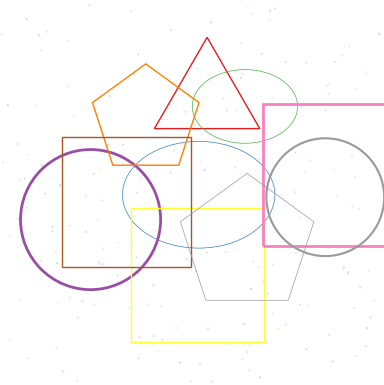[{"shape": "triangle", "thickness": 1, "radius": 0.79, "center": [0.538, 0.745]}, {"shape": "oval", "thickness": 0.5, "radius": 0.99, "center": [0.516, 0.494]}, {"shape": "oval", "thickness": 0.5, "radius": 0.68, "center": [0.636, 0.724]}, {"shape": "circle", "thickness": 2, "radius": 0.91, "center": [0.235, 0.43]}, {"shape": "pentagon", "thickness": 1, "radius": 0.73, "center": [0.379, 0.689]}, {"shape": "square", "thickness": 1, "radius": 0.87, "center": [0.513, 0.286]}, {"shape": "square", "thickness": 1, "radius": 0.84, "center": [0.328, 0.475]}, {"shape": "square", "thickness": 2, "radius": 0.93, "center": [0.867, 0.545]}, {"shape": "pentagon", "thickness": 0.5, "radius": 0.91, "center": [0.642, 0.368]}, {"shape": "circle", "thickness": 1.5, "radius": 0.76, "center": [0.845, 0.488]}]